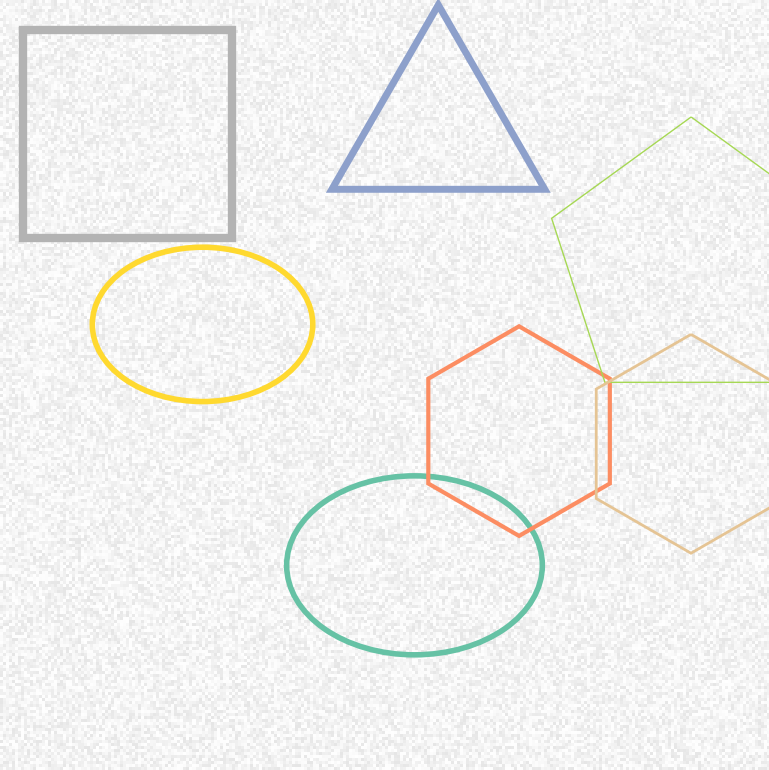[{"shape": "oval", "thickness": 2, "radius": 0.83, "center": [0.538, 0.266]}, {"shape": "hexagon", "thickness": 1.5, "radius": 0.68, "center": [0.674, 0.44]}, {"shape": "triangle", "thickness": 2.5, "radius": 0.8, "center": [0.569, 0.834]}, {"shape": "pentagon", "thickness": 0.5, "radius": 0.95, "center": [0.898, 0.658]}, {"shape": "oval", "thickness": 2, "radius": 0.72, "center": [0.263, 0.579]}, {"shape": "hexagon", "thickness": 1, "radius": 0.71, "center": [0.897, 0.424]}, {"shape": "square", "thickness": 3, "radius": 0.68, "center": [0.166, 0.826]}]